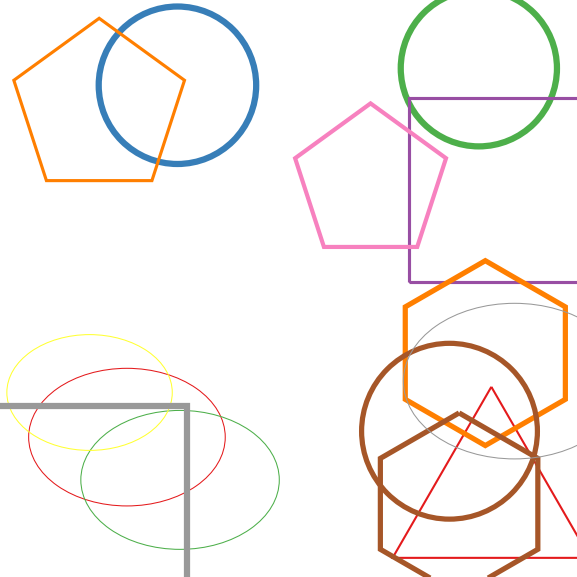[{"shape": "oval", "thickness": 0.5, "radius": 0.85, "center": [0.22, 0.242]}, {"shape": "triangle", "thickness": 1, "radius": 0.99, "center": [0.851, 0.132]}, {"shape": "circle", "thickness": 3, "radius": 0.68, "center": [0.307, 0.852]}, {"shape": "oval", "thickness": 0.5, "radius": 0.86, "center": [0.312, 0.168]}, {"shape": "circle", "thickness": 3, "radius": 0.68, "center": [0.829, 0.881]}, {"shape": "square", "thickness": 1.5, "radius": 0.8, "center": [0.867, 0.67]}, {"shape": "hexagon", "thickness": 2.5, "radius": 0.8, "center": [0.84, 0.388]}, {"shape": "pentagon", "thickness": 1.5, "radius": 0.78, "center": [0.172, 0.812]}, {"shape": "oval", "thickness": 0.5, "radius": 0.72, "center": [0.155, 0.319]}, {"shape": "circle", "thickness": 2.5, "radius": 0.76, "center": [0.778, 0.252]}, {"shape": "hexagon", "thickness": 2.5, "radius": 0.79, "center": [0.795, 0.127]}, {"shape": "pentagon", "thickness": 2, "radius": 0.69, "center": [0.642, 0.683]}, {"shape": "square", "thickness": 3, "radius": 0.93, "center": [0.138, 0.11]}, {"shape": "oval", "thickness": 0.5, "radius": 0.96, "center": [0.891, 0.339]}]